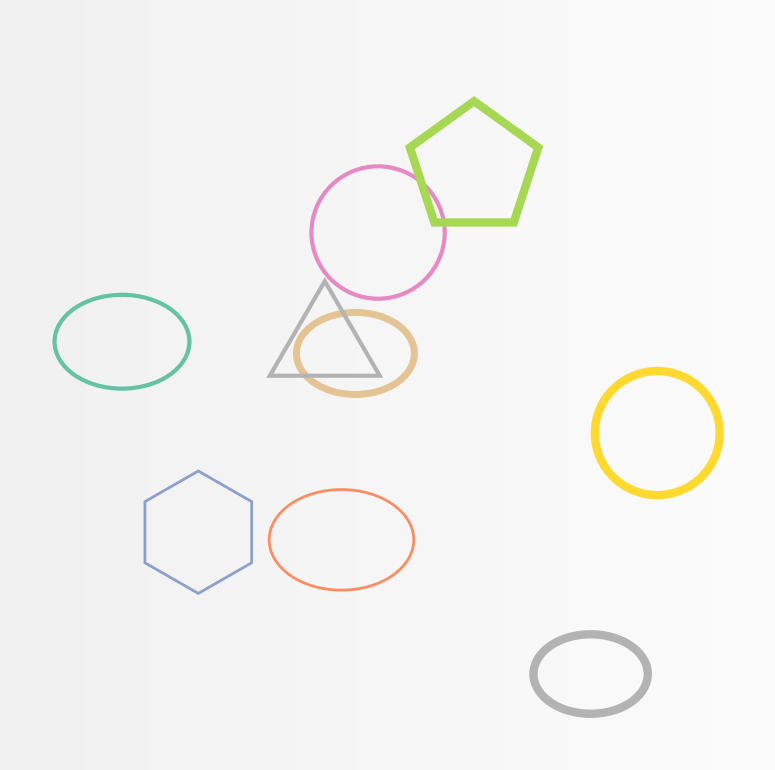[{"shape": "oval", "thickness": 1.5, "radius": 0.44, "center": [0.157, 0.556]}, {"shape": "oval", "thickness": 1, "radius": 0.47, "center": [0.441, 0.299]}, {"shape": "hexagon", "thickness": 1, "radius": 0.4, "center": [0.256, 0.309]}, {"shape": "circle", "thickness": 1.5, "radius": 0.43, "center": [0.488, 0.698]}, {"shape": "pentagon", "thickness": 3, "radius": 0.44, "center": [0.612, 0.782]}, {"shape": "circle", "thickness": 3, "radius": 0.4, "center": [0.848, 0.438]}, {"shape": "oval", "thickness": 2.5, "radius": 0.38, "center": [0.459, 0.541]}, {"shape": "oval", "thickness": 3, "radius": 0.37, "center": [0.762, 0.125]}, {"shape": "triangle", "thickness": 1.5, "radius": 0.41, "center": [0.419, 0.553]}]